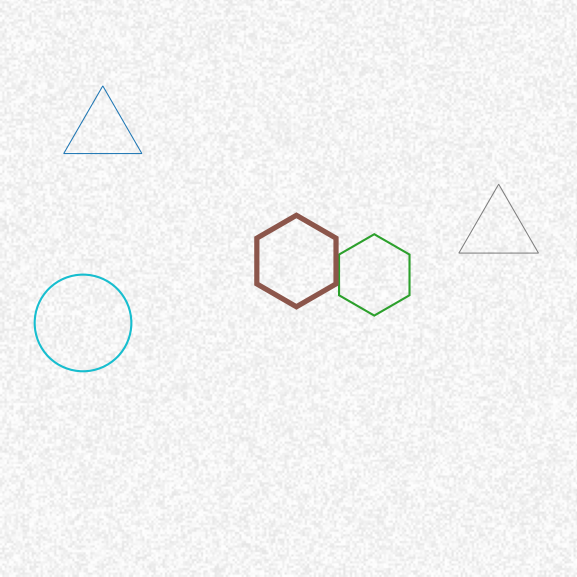[{"shape": "triangle", "thickness": 0.5, "radius": 0.39, "center": [0.178, 0.772]}, {"shape": "hexagon", "thickness": 1, "radius": 0.35, "center": [0.648, 0.523]}, {"shape": "hexagon", "thickness": 2.5, "radius": 0.4, "center": [0.513, 0.547]}, {"shape": "triangle", "thickness": 0.5, "radius": 0.4, "center": [0.863, 0.601]}, {"shape": "circle", "thickness": 1, "radius": 0.42, "center": [0.144, 0.44]}]